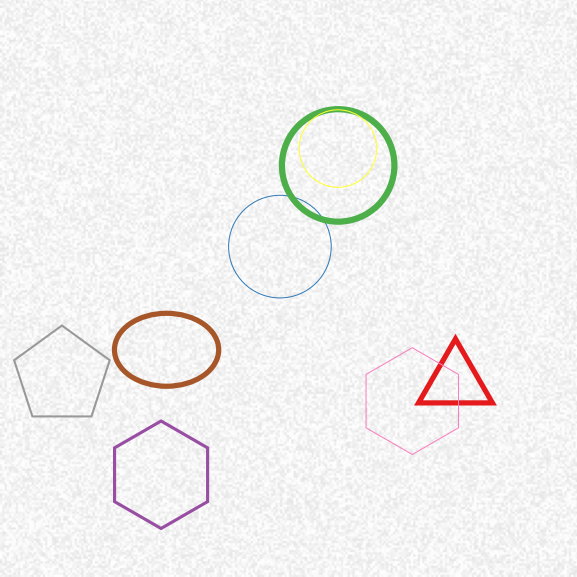[{"shape": "triangle", "thickness": 2.5, "radius": 0.37, "center": [0.789, 0.338]}, {"shape": "circle", "thickness": 0.5, "radius": 0.44, "center": [0.485, 0.572]}, {"shape": "circle", "thickness": 3, "radius": 0.49, "center": [0.586, 0.713]}, {"shape": "hexagon", "thickness": 1.5, "radius": 0.47, "center": [0.279, 0.177]}, {"shape": "circle", "thickness": 0.5, "radius": 0.34, "center": [0.585, 0.742]}, {"shape": "oval", "thickness": 2.5, "radius": 0.45, "center": [0.288, 0.393]}, {"shape": "hexagon", "thickness": 0.5, "radius": 0.46, "center": [0.714, 0.305]}, {"shape": "pentagon", "thickness": 1, "radius": 0.44, "center": [0.107, 0.348]}]